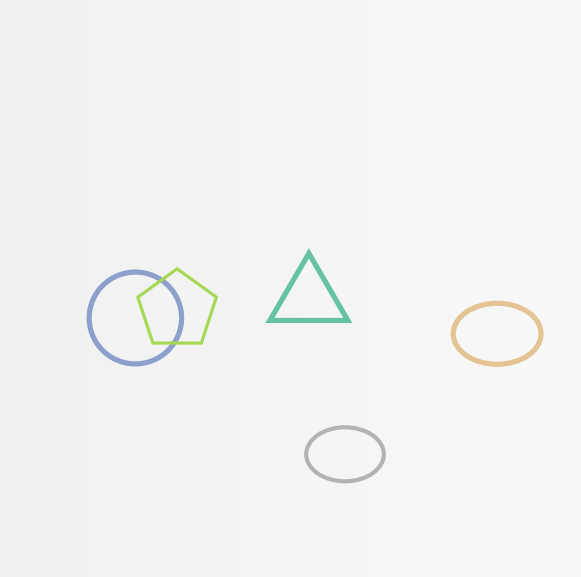[{"shape": "triangle", "thickness": 2.5, "radius": 0.39, "center": [0.531, 0.483]}, {"shape": "circle", "thickness": 2.5, "radius": 0.4, "center": [0.233, 0.449]}, {"shape": "pentagon", "thickness": 1.5, "radius": 0.36, "center": [0.305, 0.463]}, {"shape": "oval", "thickness": 2.5, "radius": 0.38, "center": [0.855, 0.421]}, {"shape": "oval", "thickness": 2, "radius": 0.33, "center": [0.594, 0.212]}]